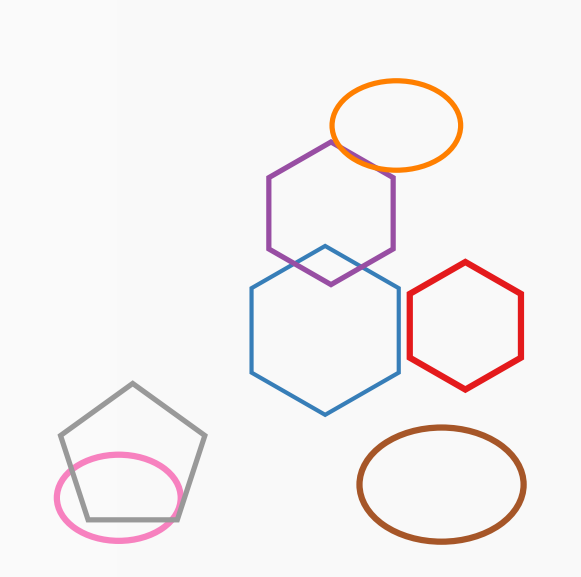[{"shape": "hexagon", "thickness": 3, "radius": 0.55, "center": [0.801, 0.435]}, {"shape": "hexagon", "thickness": 2, "radius": 0.73, "center": [0.559, 0.427]}, {"shape": "hexagon", "thickness": 2.5, "radius": 0.62, "center": [0.569, 0.63]}, {"shape": "oval", "thickness": 2.5, "radius": 0.55, "center": [0.682, 0.782]}, {"shape": "oval", "thickness": 3, "radius": 0.71, "center": [0.76, 0.16]}, {"shape": "oval", "thickness": 3, "radius": 0.53, "center": [0.204, 0.137]}, {"shape": "pentagon", "thickness": 2.5, "radius": 0.65, "center": [0.228, 0.205]}]